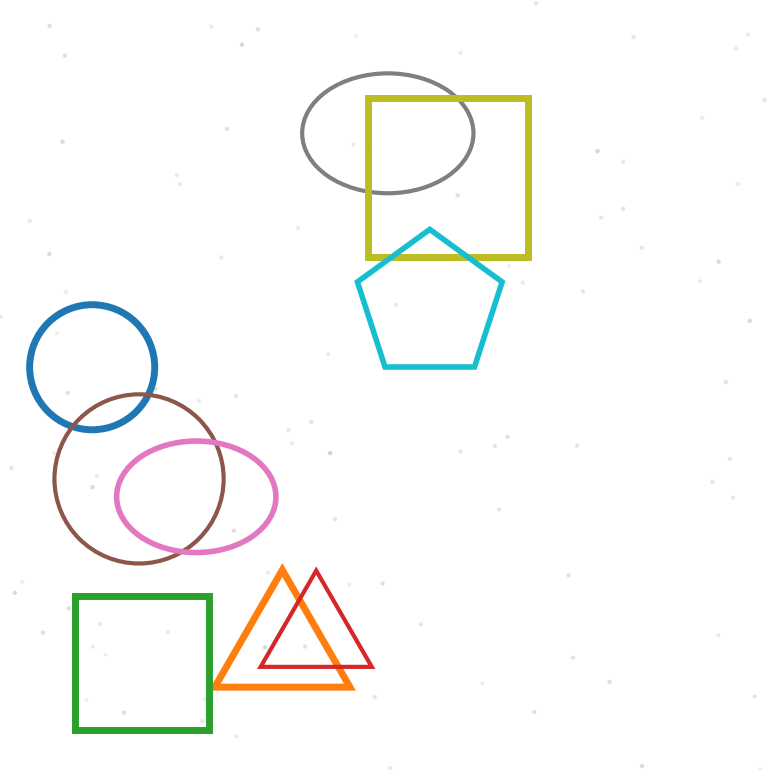[{"shape": "circle", "thickness": 2.5, "radius": 0.41, "center": [0.12, 0.523]}, {"shape": "triangle", "thickness": 2.5, "radius": 0.51, "center": [0.367, 0.158]}, {"shape": "square", "thickness": 2.5, "radius": 0.43, "center": [0.185, 0.139]}, {"shape": "triangle", "thickness": 1.5, "radius": 0.42, "center": [0.411, 0.176]}, {"shape": "circle", "thickness": 1.5, "radius": 0.55, "center": [0.181, 0.378]}, {"shape": "oval", "thickness": 2, "radius": 0.52, "center": [0.255, 0.355]}, {"shape": "oval", "thickness": 1.5, "radius": 0.56, "center": [0.504, 0.827]}, {"shape": "square", "thickness": 2.5, "radius": 0.52, "center": [0.582, 0.769]}, {"shape": "pentagon", "thickness": 2, "radius": 0.49, "center": [0.558, 0.603]}]